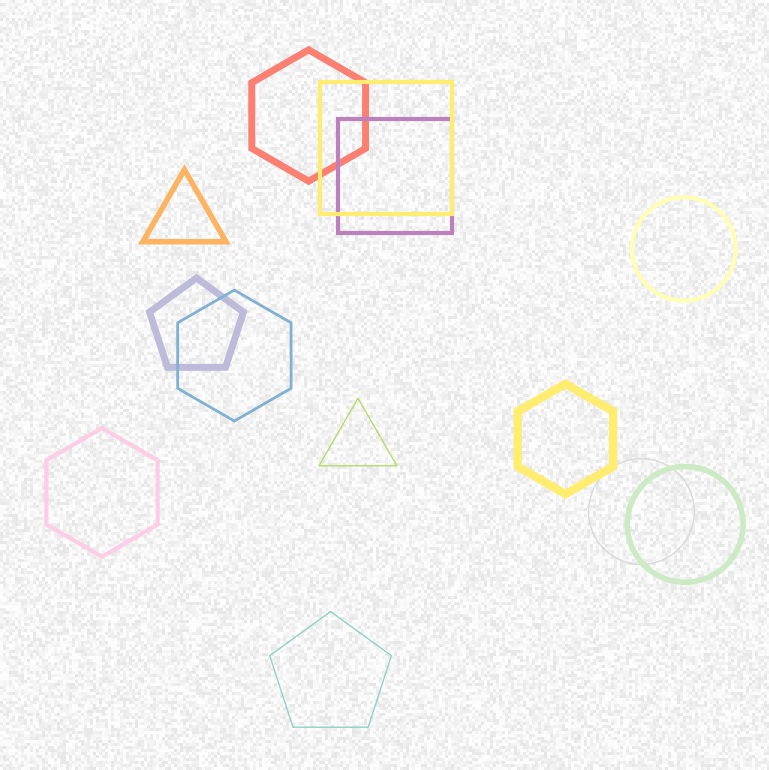[{"shape": "pentagon", "thickness": 0.5, "radius": 0.42, "center": [0.429, 0.123]}, {"shape": "circle", "thickness": 1.5, "radius": 0.34, "center": [0.888, 0.677]}, {"shape": "pentagon", "thickness": 2.5, "radius": 0.32, "center": [0.255, 0.575]}, {"shape": "hexagon", "thickness": 2.5, "radius": 0.43, "center": [0.401, 0.85]}, {"shape": "hexagon", "thickness": 1, "radius": 0.43, "center": [0.304, 0.538]}, {"shape": "triangle", "thickness": 2, "radius": 0.31, "center": [0.239, 0.717]}, {"shape": "triangle", "thickness": 0.5, "radius": 0.29, "center": [0.465, 0.424]}, {"shape": "hexagon", "thickness": 1.5, "radius": 0.42, "center": [0.132, 0.361]}, {"shape": "circle", "thickness": 0.5, "radius": 0.34, "center": [0.833, 0.336]}, {"shape": "square", "thickness": 1.5, "radius": 0.37, "center": [0.513, 0.772]}, {"shape": "circle", "thickness": 2, "radius": 0.38, "center": [0.89, 0.319]}, {"shape": "square", "thickness": 1.5, "radius": 0.43, "center": [0.501, 0.808]}, {"shape": "hexagon", "thickness": 3, "radius": 0.36, "center": [0.734, 0.43]}]